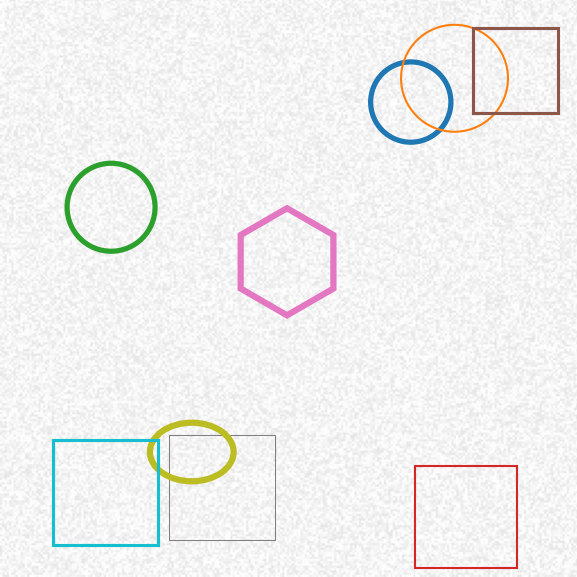[{"shape": "circle", "thickness": 2.5, "radius": 0.35, "center": [0.711, 0.822]}, {"shape": "circle", "thickness": 1, "radius": 0.46, "center": [0.787, 0.864]}, {"shape": "circle", "thickness": 2.5, "radius": 0.38, "center": [0.192, 0.64]}, {"shape": "square", "thickness": 1, "radius": 0.44, "center": [0.808, 0.104]}, {"shape": "square", "thickness": 1.5, "radius": 0.37, "center": [0.893, 0.878]}, {"shape": "hexagon", "thickness": 3, "radius": 0.46, "center": [0.497, 0.546]}, {"shape": "square", "thickness": 0.5, "radius": 0.46, "center": [0.385, 0.155]}, {"shape": "oval", "thickness": 3, "radius": 0.36, "center": [0.332, 0.216]}, {"shape": "square", "thickness": 1.5, "radius": 0.46, "center": [0.183, 0.147]}]